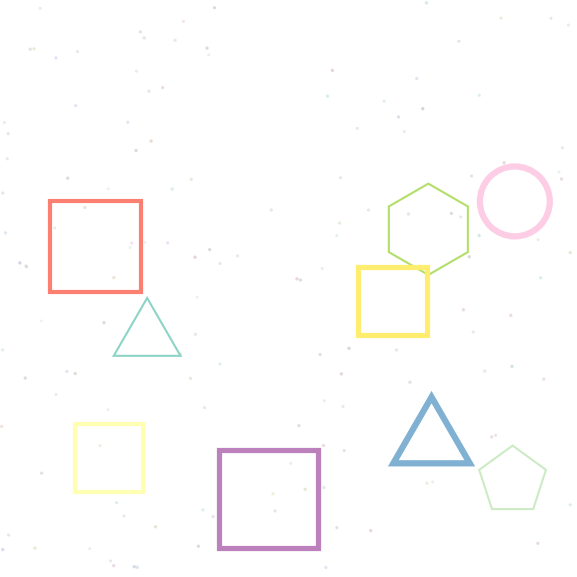[{"shape": "triangle", "thickness": 1, "radius": 0.33, "center": [0.255, 0.416]}, {"shape": "square", "thickness": 2, "radius": 0.29, "center": [0.189, 0.206]}, {"shape": "square", "thickness": 2, "radius": 0.39, "center": [0.166, 0.572]}, {"shape": "triangle", "thickness": 3, "radius": 0.38, "center": [0.747, 0.235]}, {"shape": "hexagon", "thickness": 1, "radius": 0.4, "center": [0.742, 0.602]}, {"shape": "circle", "thickness": 3, "radius": 0.3, "center": [0.891, 0.65]}, {"shape": "square", "thickness": 2.5, "radius": 0.43, "center": [0.465, 0.135]}, {"shape": "pentagon", "thickness": 1, "radius": 0.3, "center": [0.888, 0.167]}, {"shape": "square", "thickness": 2.5, "radius": 0.3, "center": [0.68, 0.478]}]